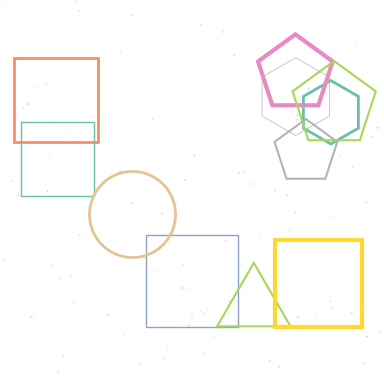[{"shape": "square", "thickness": 1, "radius": 0.48, "center": [0.149, 0.587]}, {"shape": "hexagon", "thickness": 2, "radius": 0.41, "center": [0.859, 0.708]}, {"shape": "square", "thickness": 2, "radius": 0.55, "center": [0.145, 0.741]}, {"shape": "square", "thickness": 1, "radius": 0.6, "center": [0.499, 0.269]}, {"shape": "pentagon", "thickness": 3, "radius": 0.51, "center": [0.767, 0.809]}, {"shape": "pentagon", "thickness": 1.5, "radius": 0.57, "center": [0.868, 0.728]}, {"shape": "triangle", "thickness": 1.5, "radius": 0.55, "center": [0.659, 0.207]}, {"shape": "square", "thickness": 3, "radius": 0.57, "center": [0.827, 0.265]}, {"shape": "circle", "thickness": 2, "radius": 0.56, "center": [0.344, 0.443]}, {"shape": "hexagon", "thickness": 0.5, "radius": 0.51, "center": [0.768, 0.749]}, {"shape": "pentagon", "thickness": 1.5, "radius": 0.43, "center": [0.795, 0.605]}]